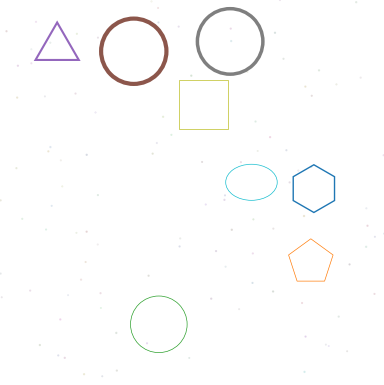[{"shape": "hexagon", "thickness": 1, "radius": 0.31, "center": [0.815, 0.51]}, {"shape": "pentagon", "thickness": 0.5, "radius": 0.3, "center": [0.807, 0.319]}, {"shape": "circle", "thickness": 0.5, "radius": 0.37, "center": [0.413, 0.158]}, {"shape": "triangle", "thickness": 1.5, "radius": 0.32, "center": [0.148, 0.877]}, {"shape": "circle", "thickness": 3, "radius": 0.42, "center": [0.347, 0.867]}, {"shape": "circle", "thickness": 2.5, "radius": 0.43, "center": [0.598, 0.892]}, {"shape": "square", "thickness": 0.5, "radius": 0.32, "center": [0.529, 0.728]}, {"shape": "oval", "thickness": 0.5, "radius": 0.33, "center": [0.653, 0.526]}]